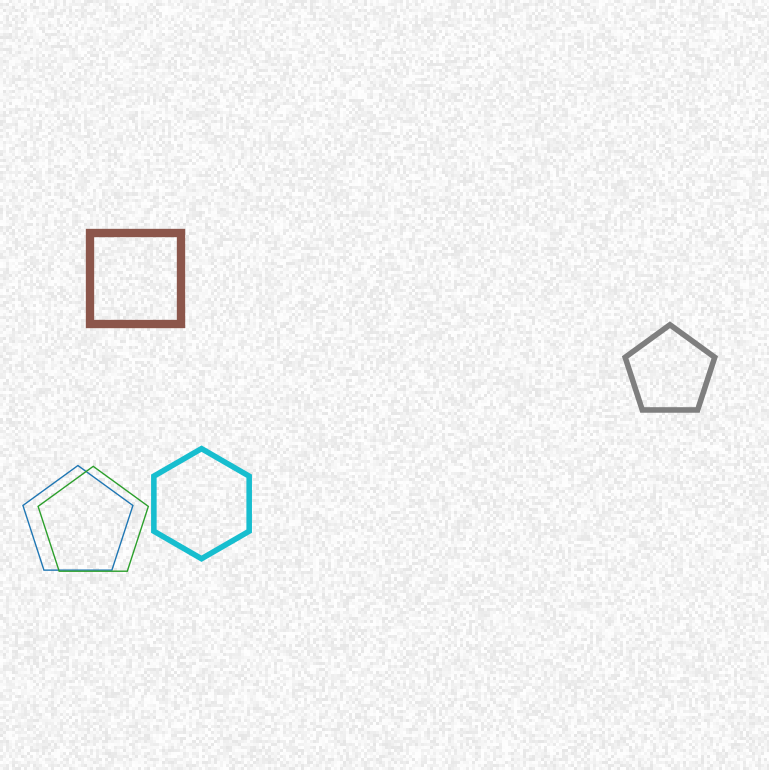[{"shape": "pentagon", "thickness": 0.5, "radius": 0.38, "center": [0.101, 0.32]}, {"shape": "pentagon", "thickness": 0.5, "radius": 0.38, "center": [0.121, 0.319]}, {"shape": "square", "thickness": 3, "radius": 0.29, "center": [0.176, 0.638]}, {"shape": "pentagon", "thickness": 2, "radius": 0.31, "center": [0.87, 0.517]}, {"shape": "hexagon", "thickness": 2, "radius": 0.36, "center": [0.262, 0.346]}]